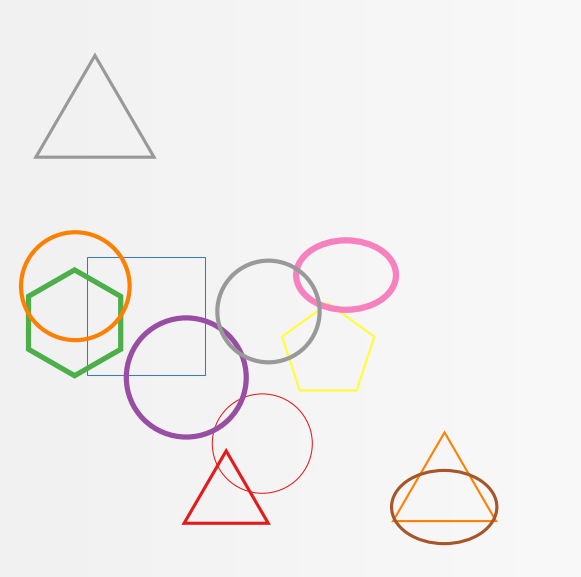[{"shape": "circle", "thickness": 0.5, "radius": 0.43, "center": [0.451, 0.231]}, {"shape": "triangle", "thickness": 1.5, "radius": 0.42, "center": [0.389, 0.135]}, {"shape": "square", "thickness": 0.5, "radius": 0.51, "center": [0.251, 0.452]}, {"shape": "hexagon", "thickness": 2.5, "radius": 0.46, "center": [0.128, 0.44]}, {"shape": "circle", "thickness": 2.5, "radius": 0.52, "center": [0.32, 0.346]}, {"shape": "triangle", "thickness": 1, "radius": 0.51, "center": [0.765, 0.148]}, {"shape": "circle", "thickness": 2, "radius": 0.47, "center": [0.13, 0.504]}, {"shape": "pentagon", "thickness": 1, "radius": 0.42, "center": [0.565, 0.39]}, {"shape": "oval", "thickness": 1.5, "radius": 0.45, "center": [0.764, 0.121]}, {"shape": "oval", "thickness": 3, "radius": 0.43, "center": [0.595, 0.523]}, {"shape": "circle", "thickness": 2, "radius": 0.44, "center": [0.462, 0.46]}, {"shape": "triangle", "thickness": 1.5, "radius": 0.59, "center": [0.163, 0.786]}]